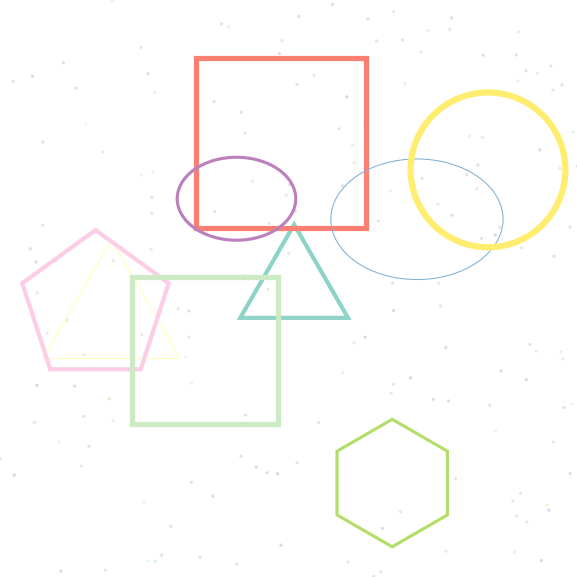[{"shape": "triangle", "thickness": 2, "radius": 0.54, "center": [0.509, 0.503]}, {"shape": "triangle", "thickness": 0.5, "radius": 0.68, "center": [0.193, 0.447]}, {"shape": "square", "thickness": 2.5, "radius": 0.74, "center": [0.487, 0.752]}, {"shape": "oval", "thickness": 0.5, "radius": 0.75, "center": [0.722, 0.619]}, {"shape": "hexagon", "thickness": 1.5, "radius": 0.55, "center": [0.679, 0.163]}, {"shape": "pentagon", "thickness": 2, "radius": 0.67, "center": [0.165, 0.468]}, {"shape": "oval", "thickness": 1.5, "radius": 0.51, "center": [0.409, 0.655]}, {"shape": "square", "thickness": 2.5, "radius": 0.63, "center": [0.355, 0.392]}, {"shape": "circle", "thickness": 3, "radius": 0.67, "center": [0.845, 0.705]}]